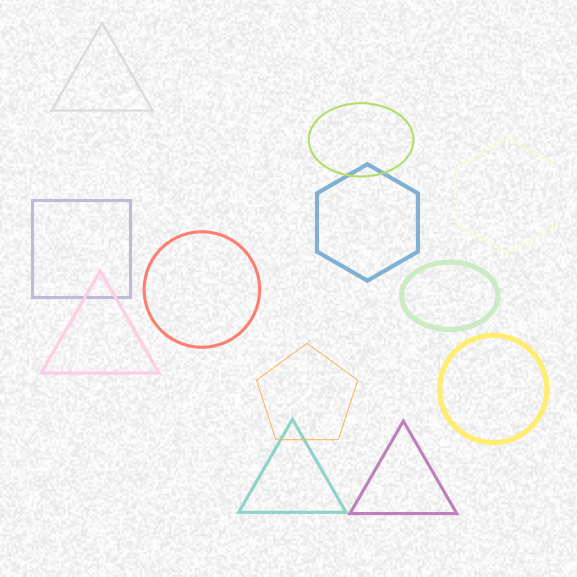[{"shape": "triangle", "thickness": 1.5, "radius": 0.54, "center": [0.506, 0.166]}, {"shape": "hexagon", "thickness": 0.5, "radius": 0.5, "center": [0.879, 0.66]}, {"shape": "square", "thickness": 1.5, "radius": 0.42, "center": [0.141, 0.569]}, {"shape": "circle", "thickness": 1.5, "radius": 0.5, "center": [0.35, 0.498]}, {"shape": "hexagon", "thickness": 2, "radius": 0.5, "center": [0.636, 0.614]}, {"shape": "pentagon", "thickness": 0.5, "radius": 0.46, "center": [0.532, 0.312]}, {"shape": "oval", "thickness": 1, "radius": 0.45, "center": [0.625, 0.757]}, {"shape": "triangle", "thickness": 1.5, "radius": 0.59, "center": [0.173, 0.412]}, {"shape": "triangle", "thickness": 1, "radius": 0.5, "center": [0.177, 0.858]}, {"shape": "triangle", "thickness": 1.5, "radius": 0.53, "center": [0.698, 0.163]}, {"shape": "oval", "thickness": 2.5, "radius": 0.42, "center": [0.779, 0.487]}, {"shape": "circle", "thickness": 2.5, "radius": 0.46, "center": [0.854, 0.326]}]